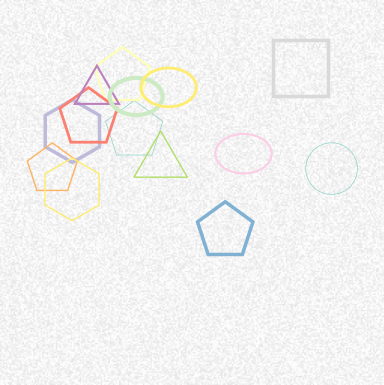[{"shape": "pentagon", "thickness": 0.5, "radius": 0.39, "center": [0.349, 0.661]}, {"shape": "circle", "thickness": 0.5, "radius": 0.34, "center": [0.861, 0.562]}, {"shape": "pentagon", "thickness": 1.5, "radius": 0.38, "center": [0.318, 0.802]}, {"shape": "hexagon", "thickness": 2.5, "radius": 0.41, "center": [0.188, 0.66]}, {"shape": "pentagon", "thickness": 2, "radius": 0.39, "center": [0.23, 0.694]}, {"shape": "pentagon", "thickness": 2.5, "radius": 0.38, "center": [0.585, 0.4]}, {"shape": "pentagon", "thickness": 1, "radius": 0.34, "center": [0.136, 0.561]}, {"shape": "triangle", "thickness": 1, "radius": 0.4, "center": [0.417, 0.58]}, {"shape": "oval", "thickness": 1.5, "radius": 0.37, "center": [0.632, 0.601]}, {"shape": "square", "thickness": 2.5, "radius": 0.36, "center": [0.781, 0.823]}, {"shape": "triangle", "thickness": 1.5, "radius": 0.33, "center": [0.252, 0.763]}, {"shape": "oval", "thickness": 3, "radius": 0.34, "center": [0.354, 0.749]}, {"shape": "hexagon", "thickness": 1, "radius": 0.41, "center": [0.187, 0.508]}, {"shape": "oval", "thickness": 2, "radius": 0.36, "center": [0.438, 0.773]}]